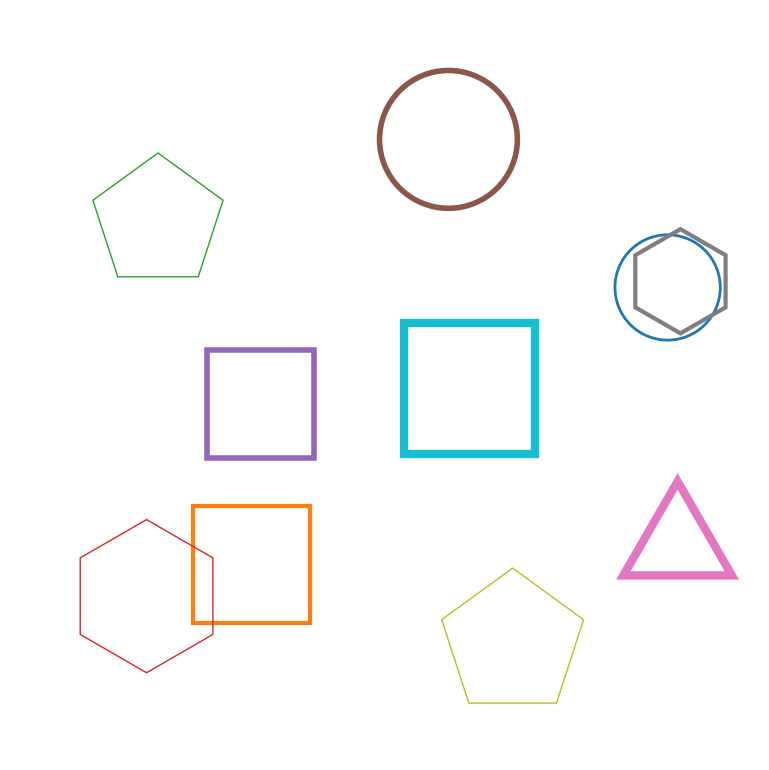[{"shape": "circle", "thickness": 1, "radius": 0.34, "center": [0.867, 0.627]}, {"shape": "square", "thickness": 1.5, "radius": 0.38, "center": [0.327, 0.267]}, {"shape": "pentagon", "thickness": 0.5, "radius": 0.44, "center": [0.205, 0.712]}, {"shape": "hexagon", "thickness": 0.5, "radius": 0.5, "center": [0.19, 0.226]}, {"shape": "square", "thickness": 2, "radius": 0.35, "center": [0.338, 0.476]}, {"shape": "circle", "thickness": 2, "radius": 0.45, "center": [0.582, 0.819]}, {"shape": "triangle", "thickness": 3, "radius": 0.41, "center": [0.88, 0.293]}, {"shape": "hexagon", "thickness": 1.5, "radius": 0.34, "center": [0.884, 0.635]}, {"shape": "pentagon", "thickness": 0.5, "radius": 0.48, "center": [0.666, 0.165]}, {"shape": "square", "thickness": 3, "radius": 0.43, "center": [0.61, 0.495]}]